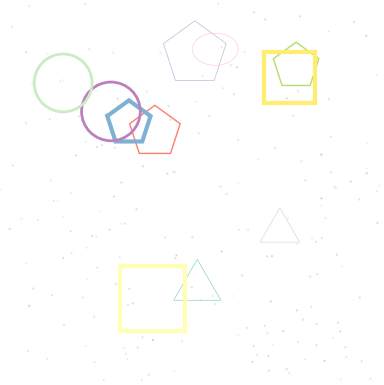[{"shape": "triangle", "thickness": 0.5, "radius": 0.35, "center": [0.512, 0.255]}, {"shape": "square", "thickness": 3, "radius": 0.42, "center": [0.396, 0.225]}, {"shape": "pentagon", "thickness": 0.5, "radius": 0.43, "center": [0.506, 0.86]}, {"shape": "pentagon", "thickness": 1, "radius": 0.35, "center": [0.402, 0.657]}, {"shape": "pentagon", "thickness": 3, "radius": 0.3, "center": [0.335, 0.68]}, {"shape": "pentagon", "thickness": 1, "radius": 0.31, "center": [0.769, 0.828]}, {"shape": "oval", "thickness": 0.5, "radius": 0.3, "center": [0.559, 0.872]}, {"shape": "triangle", "thickness": 0.5, "radius": 0.3, "center": [0.727, 0.401]}, {"shape": "circle", "thickness": 2, "radius": 0.38, "center": [0.288, 0.711]}, {"shape": "circle", "thickness": 2, "radius": 0.38, "center": [0.164, 0.785]}, {"shape": "square", "thickness": 3, "radius": 0.33, "center": [0.753, 0.799]}]